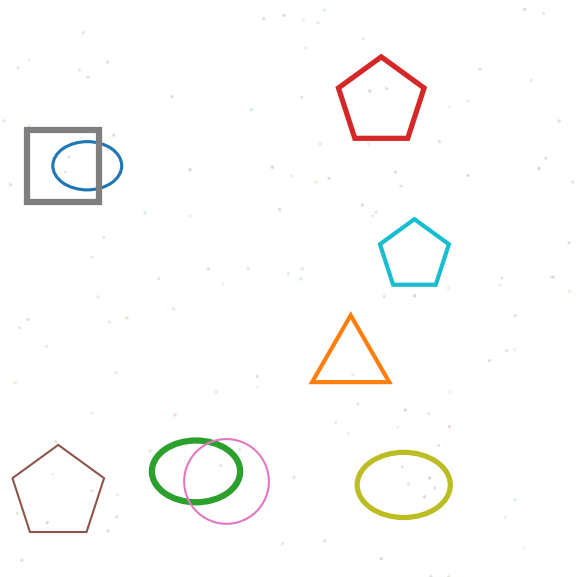[{"shape": "oval", "thickness": 1.5, "radius": 0.3, "center": [0.151, 0.712]}, {"shape": "triangle", "thickness": 2, "radius": 0.39, "center": [0.607, 0.376]}, {"shape": "oval", "thickness": 3, "radius": 0.38, "center": [0.339, 0.183]}, {"shape": "pentagon", "thickness": 2.5, "radius": 0.39, "center": [0.66, 0.823]}, {"shape": "pentagon", "thickness": 1, "radius": 0.42, "center": [0.101, 0.145]}, {"shape": "circle", "thickness": 1, "radius": 0.37, "center": [0.392, 0.165]}, {"shape": "square", "thickness": 3, "radius": 0.31, "center": [0.109, 0.711]}, {"shape": "oval", "thickness": 2.5, "radius": 0.4, "center": [0.699, 0.159]}, {"shape": "pentagon", "thickness": 2, "radius": 0.31, "center": [0.718, 0.557]}]